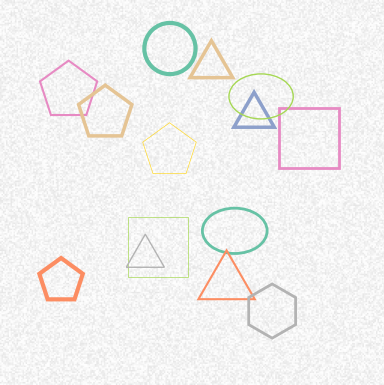[{"shape": "circle", "thickness": 3, "radius": 0.33, "center": [0.441, 0.874]}, {"shape": "oval", "thickness": 2, "radius": 0.42, "center": [0.61, 0.4]}, {"shape": "pentagon", "thickness": 3, "radius": 0.3, "center": [0.159, 0.271]}, {"shape": "triangle", "thickness": 1.5, "radius": 0.42, "center": [0.589, 0.265]}, {"shape": "triangle", "thickness": 2.5, "radius": 0.3, "center": [0.66, 0.7]}, {"shape": "square", "thickness": 2, "radius": 0.39, "center": [0.803, 0.641]}, {"shape": "pentagon", "thickness": 1.5, "radius": 0.39, "center": [0.178, 0.764]}, {"shape": "oval", "thickness": 1, "radius": 0.42, "center": [0.678, 0.75]}, {"shape": "square", "thickness": 0.5, "radius": 0.39, "center": [0.41, 0.359]}, {"shape": "pentagon", "thickness": 0.5, "radius": 0.37, "center": [0.44, 0.608]}, {"shape": "triangle", "thickness": 2.5, "radius": 0.32, "center": [0.549, 0.83]}, {"shape": "pentagon", "thickness": 2.5, "radius": 0.36, "center": [0.273, 0.706]}, {"shape": "triangle", "thickness": 1, "radius": 0.29, "center": [0.377, 0.334]}, {"shape": "hexagon", "thickness": 2, "radius": 0.35, "center": [0.707, 0.192]}]